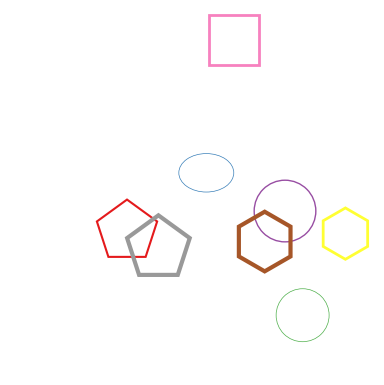[{"shape": "pentagon", "thickness": 1.5, "radius": 0.41, "center": [0.33, 0.399]}, {"shape": "oval", "thickness": 0.5, "radius": 0.36, "center": [0.536, 0.551]}, {"shape": "circle", "thickness": 0.5, "radius": 0.34, "center": [0.786, 0.181]}, {"shape": "circle", "thickness": 1, "radius": 0.4, "center": [0.74, 0.452]}, {"shape": "hexagon", "thickness": 2, "radius": 0.33, "center": [0.897, 0.393]}, {"shape": "hexagon", "thickness": 3, "radius": 0.39, "center": [0.688, 0.373]}, {"shape": "square", "thickness": 2, "radius": 0.33, "center": [0.608, 0.896]}, {"shape": "pentagon", "thickness": 3, "radius": 0.43, "center": [0.411, 0.355]}]